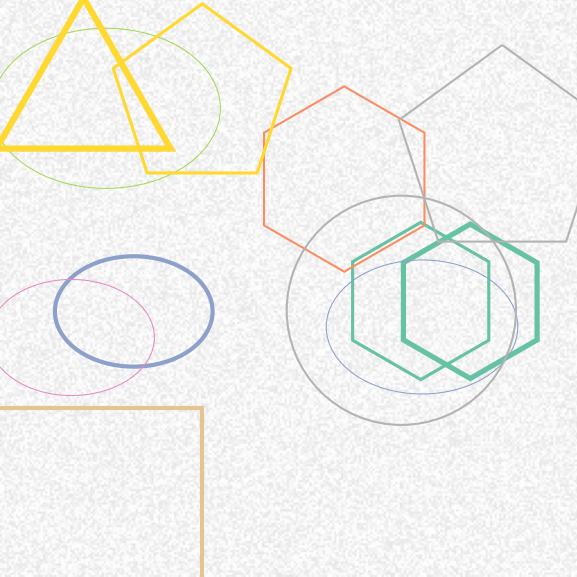[{"shape": "hexagon", "thickness": 2.5, "radius": 0.67, "center": [0.814, 0.477]}, {"shape": "hexagon", "thickness": 1.5, "radius": 0.68, "center": [0.729, 0.478]}, {"shape": "hexagon", "thickness": 1, "radius": 0.8, "center": [0.596, 0.689]}, {"shape": "oval", "thickness": 0.5, "radius": 0.83, "center": [0.731, 0.433]}, {"shape": "oval", "thickness": 2, "radius": 0.68, "center": [0.232, 0.46]}, {"shape": "oval", "thickness": 0.5, "radius": 0.72, "center": [0.124, 0.415]}, {"shape": "oval", "thickness": 0.5, "radius": 0.99, "center": [0.184, 0.812]}, {"shape": "pentagon", "thickness": 1.5, "radius": 0.81, "center": [0.35, 0.831]}, {"shape": "triangle", "thickness": 3, "radius": 0.87, "center": [0.145, 0.829]}, {"shape": "square", "thickness": 2, "radius": 0.91, "center": [0.168, 0.11]}, {"shape": "circle", "thickness": 1, "radius": 0.99, "center": [0.695, 0.462]}, {"shape": "pentagon", "thickness": 1, "radius": 0.94, "center": [0.87, 0.733]}]